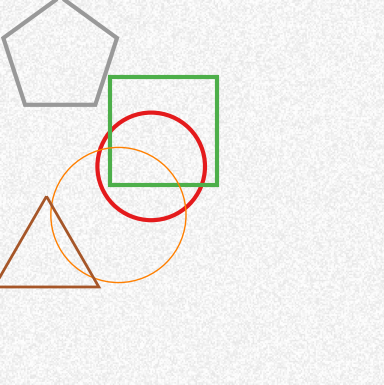[{"shape": "circle", "thickness": 3, "radius": 0.7, "center": [0.393, 0.568]}, {"shape": "square", "thickness": 3, "radius": 0.7, "center": [0.425, 0.661]}, {"shape": "circle", "thickness": 1, "radius": 0.88, "center": [0.308, 0.442]}, {"shape": "triangle", "thickness": 2, "radius": 0.79, "center": [0.121, 0.333]}, {"shape": "pentagon", "thickness": 3, "radius": 0.78, "center": [0.156, 0.853]}]